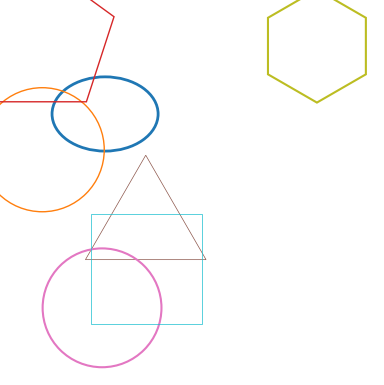[{"shape": "oval", "thickness": 2, "radius": 0.69, "center": [0.273, 0.704]}, {"shape": "circle", "thickness": 1, "radius": 0.81, "center": [0.11, 0.611]}, {"shape": "pentagon", "thickness": 1, "radius": 0.99, "center": [0.108, 0.895]}, {"shape": "triangle", "thickness": 0.5, "radius": 0.9, "center": [0.379, 0.416]}, {"shape": "circle", "thickness": 1.5, "radius": 0.77, "center": [0.265, 0.2]}, {"shape": "hexagon", "thickness": 1.5, "radius": 0.73, "center": [0.823, 0.88]}, {"shape": "square", "thickness": 0.5, "radius": 0.72, "center": [0.381, 0.301]}]